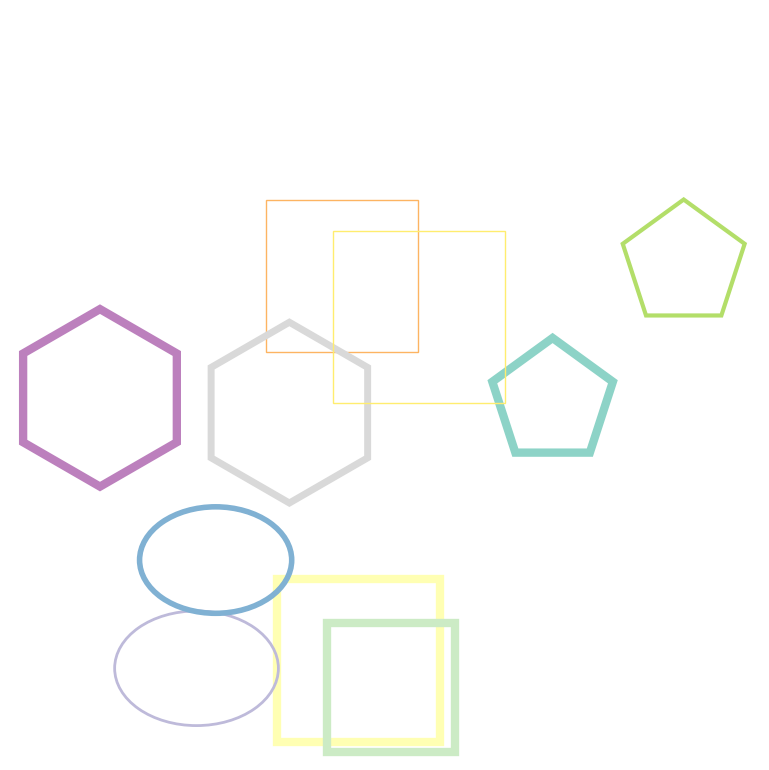[{"shape": "pentagon", "thickness": 3, "radius": 0.41, "center": [0.718, 0.479]}, {"shape": "square", "thickness": 3, "radius": 0.53, "center": [0.466, 0.143]}, {"shape": "oval", "thickness": 1, "radius": 0.53, "center": [0.255, 0.132]}, {"shape": "oval", "thickness": 2, "radius": 0.49, "center": [0.28, 0.273]}, {"shape": "square", "thickness": 0.5, "radius": 0.49, "center": [0.444, 0.642]}, {"shape": "pentagon", "thickness": 1.5, "radius": 0.42, "center": [0.888, 0.658]}, {"shape": "hexagon", "thickness": 2.5, "radius": 0.59, "center": [0.376, 0.464]}, {"shape": "hexagon", "thickness": 3, "radius": 0.58, "center": [0.13, 0.483]}, {"shape": "square", "thickness": 3, "radius": 0.42, "center": [0.508, 0.107]}, {"shape": "square", "thickness": 0.5, "radius": 0.56, "center": [0.544, 0.588]}]